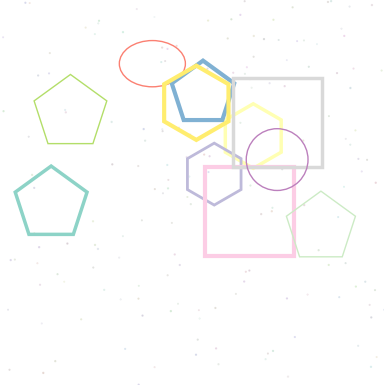[{"shape": "pentagon", "thickness": 2.5, "radius": 0.49, "center": [0.133, 0.471]}, {"shape": "hexagon", "thickness": 2.5, "radius": 0.42, "center": [0.658, 0.647]}, {"shape": "hexagon", "thickness": 2, "radius": 0.4, "center": [0.556, 0.548]}, {"shape": "oval", "thickness": 1, "radius": 0.43, "center": [0.396, 0.835]}, {"shape": "pentagon", "thickness": 3, "radius": 0.43, "center": [0.527, 0.757]}, {"shape": "pentagon", "thickness": 1, "radius": 0.5, "center": [0.183, 0.707]}, {"shape": "square", "thickness": 3, "radius": 0.58, "center": [0.647, 0.451]}, {"shape": "square", "thickness": 2.5, "radius": 0.58, "center": [0.72, 0.682]}, {"shape": "circle", "thickness": 1, "radius": 0.4, "center": [0.72, 0.585]}, {"shape": "pentagon", "thickness": 1, "radius": 0.47, "center": [0.834, 0.409]}, {"shape": "hexagon", "thickness": 3, "radius": 0.48, "center": [0.51, 0.733]}]